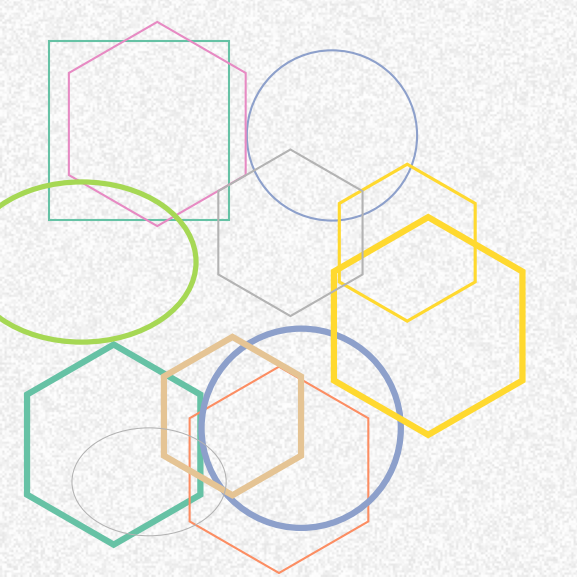[{"shape": "square", "thickness": 1, "radius": 0.78, "center": [0.24, 0.773]}, {"shape": "hexagon", "thickness": 3, "radius": 0.87, "center": [0.197, 0.229]}, {"shape": "hexagon", "thickness": 1, "radius": 0.89, "center": [0.483, 0.186]}, {"shape": "circle", "thickness": 3, "radius": 0.86, "center": [0.522, 0.258]}, {"shape": "circle", "thickness": 1, "radius": 0.74, "center": [0.575, 0.765]}, {"shape": "hexagon", "thickness": 1, "radius": 0.88, "center": [0.272, 0.784]}, {"shape": "oval", "thickness": 2.5, "radius": 0.99, "center": [0.141, 0.545]}, {"shape": "hexagon", "thickness": 3, "radius": 0.94, "center": [0.741, 0.435]}, {"shape": "hexagon", "thickness": 1.5, "radius": 0.68, "center": [0.705, 0.579]}, {"shape": "hexagon", "thickness": 3, "radius": 0.69, "center": [0.403, 0.279]}, {"shape": "hexagon", "thickness": 1, "radius": 0.72, "center": [0.503, 0.596]}, {"shape": "oval", "thickness": 0.5, "radius": 0.67, "center": [0.258, 0.165]}]